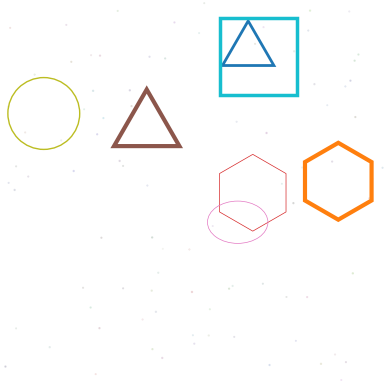[{"shape": "triangle", "thickness": 2, "radius": 0.39, "center": [0.645, 0.868]}, {"shape": "hexagon", "thickness": 3, "radius": 0.5, "center": [0.879, 0.529]}, {"shape": "hexagon", "thickness": 0.5, "radius": 0.5, "center": [0.657, 0.499]}, {"shape": "triangle", "thickness": 3, "radius": 0.49, "center": [0.381, 0.67]}, {"shape": "oval", "thickness": 0.5, "radius": 0.39, "center": [0.617, 0.423]}, {"shape": "circle", "thickness": 1, "radius": 0.47, "center": [0.114, 0.705]}, {"shape": "square", "thickness": 2.5, "radius": 0.5, "center": [0.672, 0.854]}]